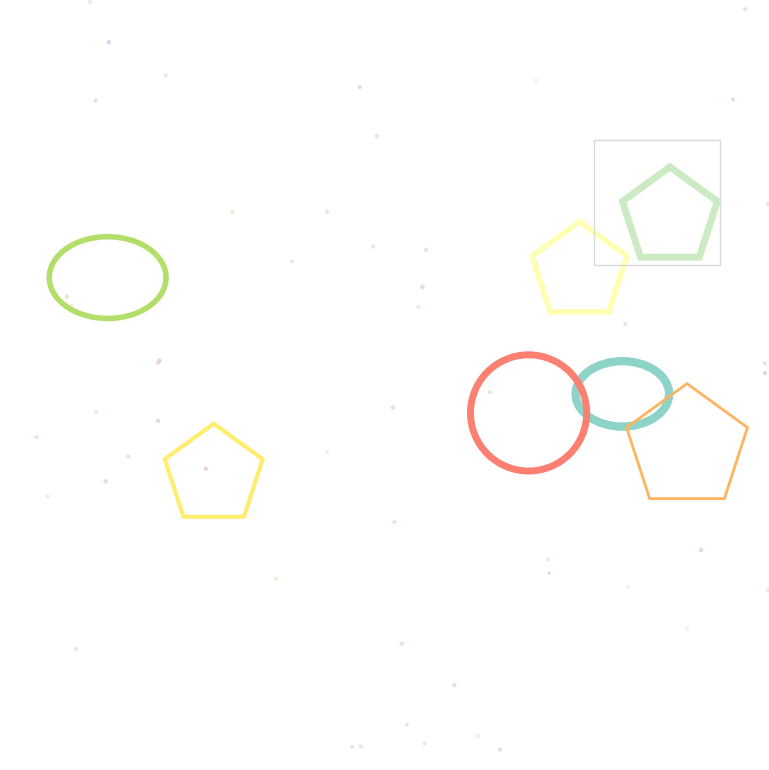[{"shape": "oval", "thickness": 3, "radius": 0.3, "center": [0.808, 0.488]}, {"shape": "pentagon", "thickness": 2, "radius": 0.32, "center": [0.753, 0.647]}, {"shape": "circle", "thickness": 2.5, "radius": 0.38, "center": [0.686, 0.464]}, {"shape": "pentagon", "thickness": 1, "radius": 0.41, "center": [0.892, 0.419]}, {"shape": "oval", "thickness": 2, "radius": 0.38, "center": [0.14, 0.64]}, {"shape": "square", "thickness": 0.5, "radius": 0.41, "center": [0.853, 0.737]}, {"shape": "pentagon", "thickness": 2.5, "radius": 0.32, "center": [0.87, 0.718]}, {"shape": "pentagon", "thickness": 1.5, "radius": 0.33, "center": [0.278, 0.383]}]